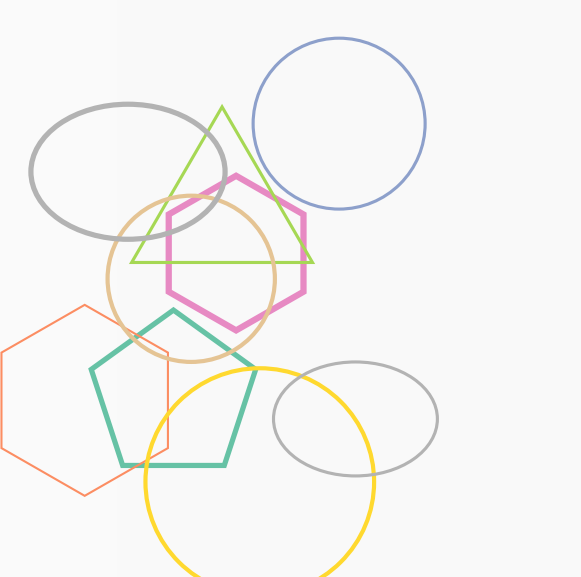[{"shape": "pentagon", "thickness": 2.5, "radius": 0.74, "center": [0.298, 0.313]}, {"shape": "hexagon", "thickness": 1, "radius": 0.83, "center": [0.146, 0.306]}, {"shape": "circle", "thickness": 1.5, "radius": 0.74, "center": [0.583, 0.785]}, {"shape": "hexagon", "thickness": 3, "radius": 0.67, "center": [0.406, 0.561]}, {"shape": "triangle", "thickness": 1.5, "radius": 0.9, "center": [0.382, 0.634]}, {"shape": "circle", "thickness": 2, "radius": 0.98, "center": [0.447, 0.165]}, {"shape": "circle", "thickness": 2, "radius": 0.72, "center": [0.329, 0.516]}, {"shape": "oval", "thickness": 1.5, "radius": 0.7, "center": [0.612, 0.274]}, {"shape": "oval", "thickness": 2.5, "radius": 0.84, "center": [0.22, 0.702]}]